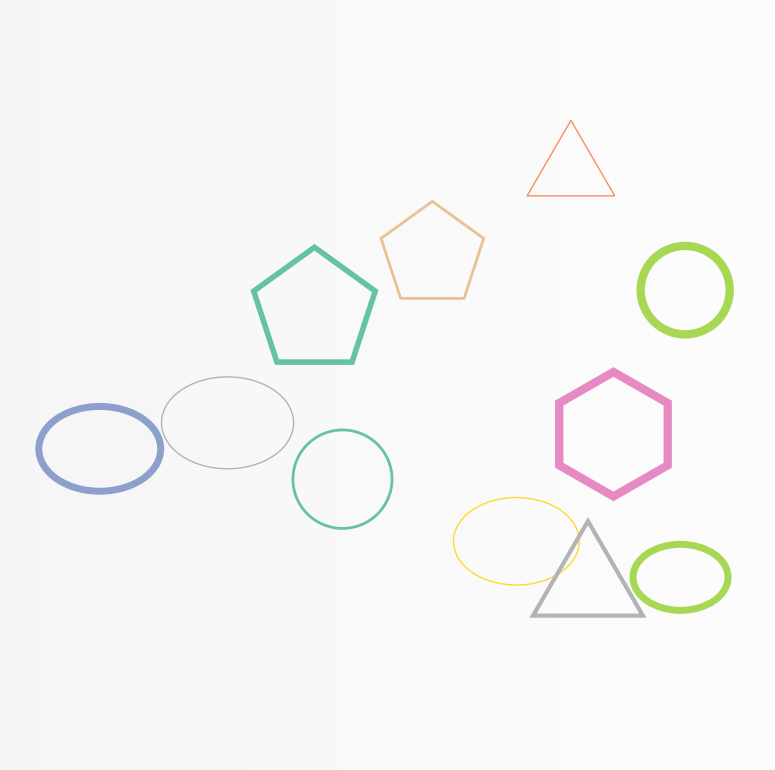[{"shape": "pentagon", "thickness": 2, "radius": 0.41, "center": [0.406, 0.596]}, {"shape": "circle", "thickness": 1, "radius": 0.32, "center": [0.442, 0.378]}, {"shape": "triangle", "thickness": 0.5, "radius": 0.33, "center": [0.737, 0.778]}, {"shape": "oval", "thickness": 2.5, "radius": 0.39, "center": [0.129, 0.417]}, {"shape": "hexagon", "thickness": 3, "radius": 0.4, "center": [0.792, 0.436]}, {"shape": "circle", "thickness": 3, "radius": 0.29, "center": [0.884, 0.623]}, {"shape": "oval", "thickness": 2.5, "radius": 0.31, "center": [0.878, 0.25]}, {"shape": "oval", "thickness": 0.5, "radius": 0.41, "center": [0.666, 0.297]}, {"shape": "pentagon", "thickness": 1, "radius": 0.35, "center": [0.558, 0.669]}, {"shape": "triangle", "thickness": 1.5, "radius": 0.41, "center": [0.759, 0.241]}, {"shape": "oval", "thickness": 0.5, "radius": 0.43, "center": [0.294, 0.451]}]